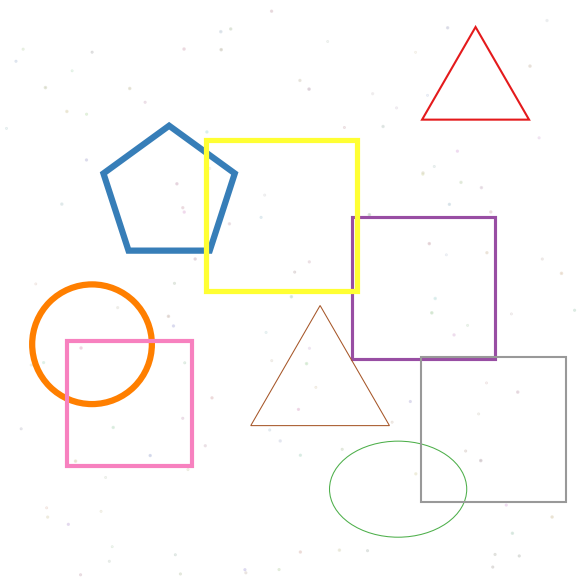[{"shape": "triangle", "thickness": 1, "radius": 0.53, "center": [0.823, 0.845]}, {"shape": "pentagon", "thickness": 3, "radius": 0.6, "center": [0.293, 0.662]}, {"shape": "oval", "thickness": 0.5, "radius": 0.59, "center": [0.689, 0.152]}, {"shape": "square", "thickness": 1.5, "radius": 0.62, "center": [0.733, 0.501]}, {"shape": "circle", "thickness": 3, "radius": 0.52, "center": [0.159, 0.403]}, {"shape": "square", "thickness": 2.5, "radius": 0.65, "center": [0.487, 0.626]}, {"shape": "triangle", "thickness": 0.5, "radius": 0.69, "center": [0.554, 0.331]}, {"shape": "square", "thickness": 2, "radius": 0.54, "center": [0.224, 0.301]}, {"shape": "square", "thickness": 1, "radius": 0.63, "center": [0.854, 0.256]}]